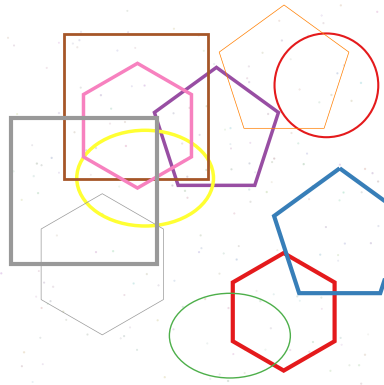[{"shape": "hexagon", "thickness": 3, "radius": 0.76, "center": [0.737, 0.19]}, {"shape": "circle", "thickness": 1.5, "radius": 0.67, "center": [0.848, 0.778]}, {"shape": "pentagon", "thickness": 3, "radius": 0.9, "center": [0.882, 0.384]}, {"shape": "oval", "thickness": 1, "radius": 0.79, "center": [0.597, 0.128]}, {"shape": "pentagon", "thickness": 2.5, "radius": 0.85, "center": [0.562, 0.656]}, {"shape": "pentagon", "thickness": 0.5, "radius": 0.89, "center": [0.738, 0.81]}, {"shape": "oval", "thickness": 2.5, "radius": 0.89, "center": [0.377, 0.537]}, {"shape": "square", "thickness": 2, "radius": 0.94, "center": [0.353, 0.724]}, {"shape": "hexagon", "thickness": 2.5, "radius": 0.81, "center": [0.357, 0.674]}, {"shape": "hexagon", "thickness": 0.5, "radius": 0.92, "center": [0.266, 0.314]}, {"shape": "square", "thickness": 3, "radius": 0.95, "center": [0.218, 0.504]}]